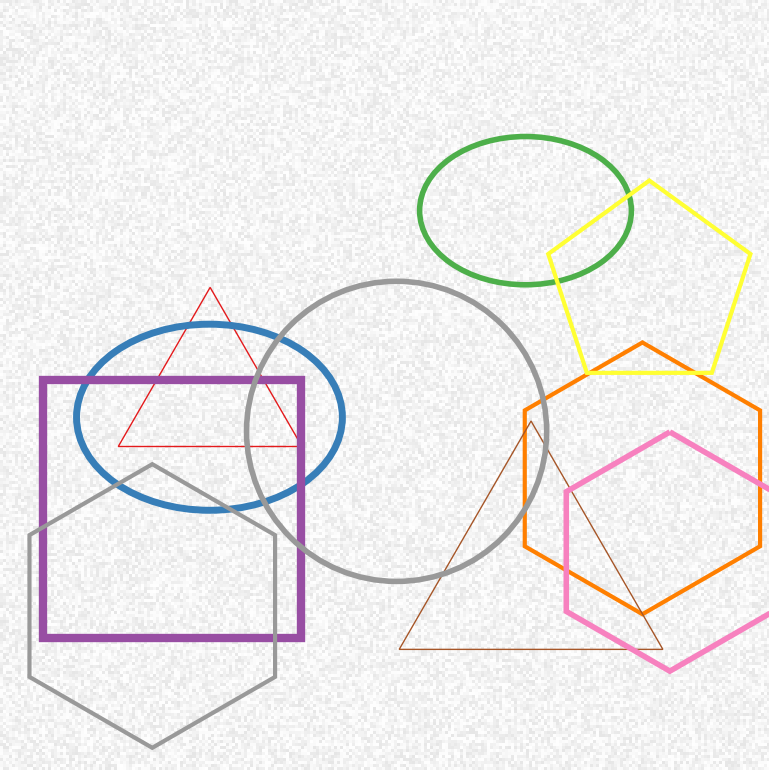[{"shape": "triangle", "thickness": 0.5, "radius": 0.69, "center": [0.273, 0.489]}, {"shape": "oval", "thickness": 2.5, "radius": 0.86, "center": [0.272, 0.458]}, {"shape": "oval", "thickness": 2, "radius": 0.69, "center": [0.682, 0.726]}, {"shape": "square", "thickness": 3, "radius": 0.84, "center": [0.223, 0.34]}, {"shape": "hexagon", "thickness": 1.5, "radius": 0.88, "center": [0.834, 0.379]}, {"shape": "pentagon", "thickness": 1.5, "radius": 0.69, "center": [0.843, 0.627]}, {"shape": "triangle", "thickness": 0.5, "radius": 0.99, "center": [0.69, 0.256]}, {"shape": "hexagon", "thickness": 2, "radius": 0.78, "center": [0.87, 0.284]}, {"shape": "circle", "thickness": 2, "radius": 0.97, "center": [0.515, 0.44]}, {"shape": "hexagon", "thickness": 1.5, "radius": 0.92, "center": [0.198, 0.213]}]